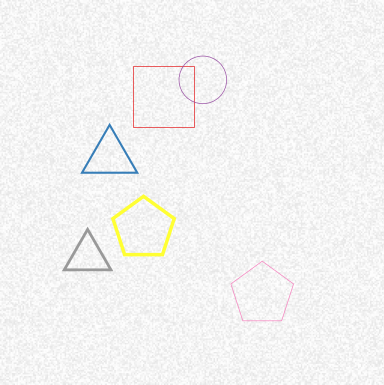[{"shape": "square", "thickness": 0.5, "radius": 0.39, "center": [0.425, 0.75]}, {"shape": "triangle", "thickness": 1.5, "radius": 0.41, "center": [0.285, 0.593]}, {"shape": "circle", "thickness": 0.5, "radius": 0.31, "center": [0.527, 0.793]}, {"shape": "pentagon", "thickness": 2.5, "radius": 0.42, "center": [0.373, 0.406]}, {"shape": "pentagon", "thickness": 0.5, "radius": 0.43, "center": [0.681, 0.236]}, {"shape": "triangle", "thickness": 2, "radius": 0.35, "center": [0.228, 0.334]}]